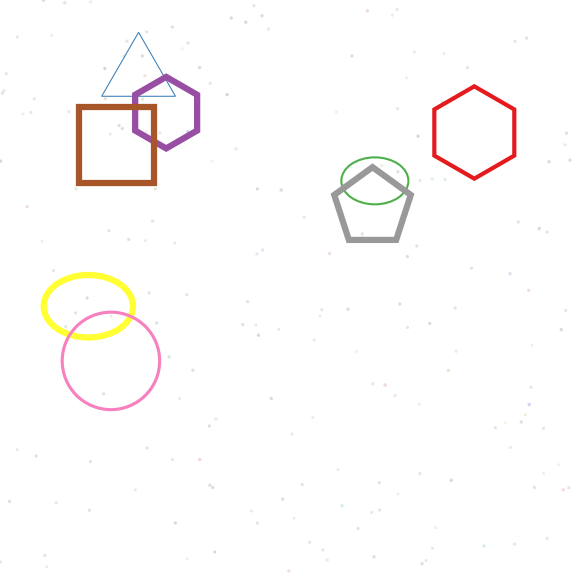[{"shape": "hexagon", "thickness": 2, "radius": 0.4, "center": [0.821, 0.77]}, {"shape": "triangle", "thickness": 0.5, "radius": 0.37, "center": [0.24, 0.869]}, {"shape": "oval", "thickness": 1, "radius": 0.29, "center": [0.649, 0.686]}, {"shape": "hexagon", "thickness": 3, "radius": 0.31, "center": [0.288, 0.804]}, {"shape": "oval", "thickness": 3, "radius": 0.39, "center": [0.153, 0.469]}, {"shape": "square", "thickness": 3, "radius": 0.33, "center": [0.202, 0.747]}, {"shape": "circle", "thickness": 1.5, "radius": 0.42, "center": [0.192, 0.374]}, {"shape": "pentagon", "thickness": 3, "radius": 0.35, "center": [0.645, 0.64]}]